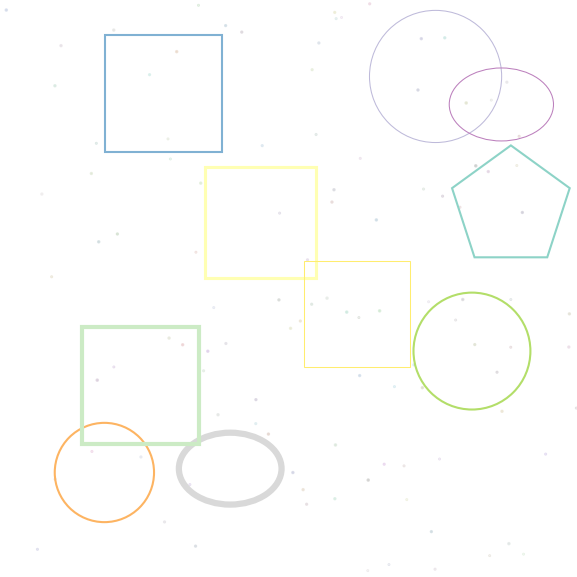[{"shape": "pentagon", "thickness": 1, "radius": 0.54, "center": [0.885, 0.64]}, {"shape": "square", "thickness": 1.5, "radius": 0.48, "center": [0.451, 0.614]}, {"shape": "circle", "thickness": 0.5, "radius": 0.57, "center": [0.754, 0.867]}, {"shape": "square", "thickness": 1, "radius": 0.51, "center": [0.283, 0.837]}, {"shape": "circle", "thickness": 1, "radius": 0.43, "center": [0.181, 0.181]}, {"shape": "circle", "thickness": 1, "radius": 0.51, "center": [0.817, 0.391]}, {"shape": "oval", "thickness": 3, "radius": 0.44, "center": [0.399, 0.188]}, {"shape": "oval", "thickness": 0.5, "radius": 0.45, "center": [0.868, 0.818]}, {"shape": "square", "thickness": 2, "radius": 0.51, "center": [0.243, 0.332]}, {"shape": "square", "thickness": 0.5, "radius": 0.46, "center": [0.618, 0.456]}]